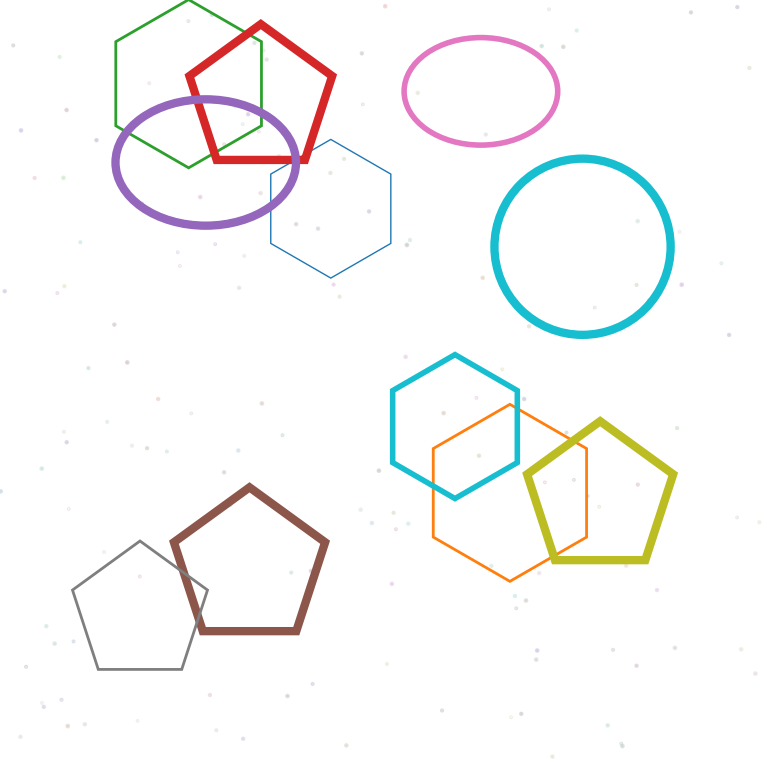[{"shape": "hexagon", "thickness": 0.5, "radius": 0.45, "center": [0.43, 0.729]}, {"shape": "hexagon", "thickness": 1, "radius": 0.57, "center": [0.662, 0.36]}, {"shape": "hexagon", "thickness": 1, "radius": 0.55, "center": [0.245, 0.891]}, {"shape": "pentagon", "thickness": 3, "radius": 0.49, "center": [0.339, 0.871]}, {"shape": "oval", "thickness": 3, "radius": 0.59, "center": [0.267, 0.789]}, {"shape": "pentagon", "thickness": 3, "radius": 0.52, "center": [0.324, 0.264]}, {"shape": "oval", "thickness": 2, "radius": 0.5, "center": [0.625, 0.881]}, {"shape": "pentagon", "thickness": 1, "radius": 0.46, "center": [0.182, 0.205]}, {"shape": "pentagon", "thickness": 3, "radius": 0.5, "center": [0.779, 0.353]}, {"shape": "circle", "thickness": 3, "radius": 0.57, "center": [0.757, 0.68]}, {"shape": "hexagon", "thickness": 2, "radius": 0.47, "center": [0.591, 0.446]}]